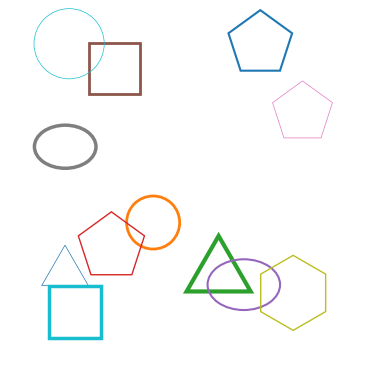[{"shape": "triangle", "thickness": 0.5, "radius": 0.35, "center": [0.169, 0.293]}, {"shape": "pentagon", "thickness": 1.5, "radius": 0.43, "center": [0.676, 0.887]}, {"shape": "circle", "thickness": 2, "radius": 0.34, "center": [0.398, 0.422]}, {"shape": "triangle", "thickness": 3, "radius": 0.48, "center": [0.568, 0.291]}, {"shape": "pentagon", "thickness": 1, "radius": 0.45, "center": [0.289, 0.359]}, {"shape": "oval", "thickness": 1.5, "radius": 0.47, "center": [0.633, 0.261]}, {"shape": "square", "thickness": 2, "radius": 0.34, "center": [0.297, 0.822]}, {"shape": "pentagon", "thickness": 0.5, "radius": 0.41, "center": [0.786, 0.708]}, {"shape": "oval", "thickness": 2.5, "radius": 0.4, "center": [0.169, 0.619]}, {"shape": "hexagon", "thickness": 1, "radius": 0.49, "center": [0.761, 0.239]}, {"shape": "circle", "thickness": 0.5, "radius": 0.46, "center": [0.179, 0.886]}, {"shape": "square", "thickness": 2.5, "radius": 0.34, "center": [0.195, 0.189]}]